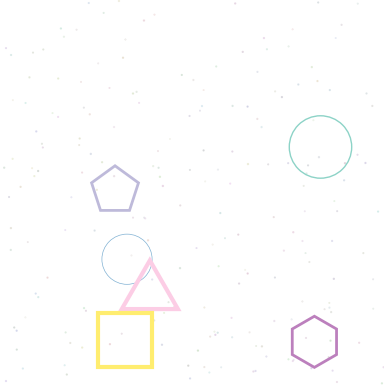[{"shape": "circle", "thickness": 1, "radius": 0.41, "center": [0.832, 0.618]}, {"shape": "pentagon", "thickness": 2, "radius": 0.32, "center": [0.299, 0.505]}, {"shape": "circle", "thickness": 0.5, "radius": 0.33, "center": [0.33, 0.327]}, {"shape": "triangle", "thickness": 3, "radius": 0.42, "center": [0.389, 0.239]}, {"shape": "hexagon", "thickness": 2, "radius": 0.33, "center": [0.817, 0.112]}, {"shape": "square", "thickness": 3, "radius": 0.35, "center": [0.324, 0.118]}]